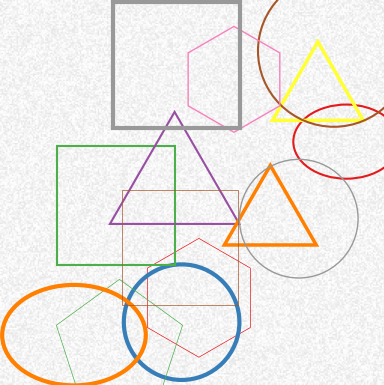[{"shape": "oval", "thickness": 1.5, "radius": 0.69, "center": [0.899, 0.632]}, {"shape": "hexagon", "thickness": 0.5, "radius": 0.77, "center": [0.517, 0.226]}, {"shape": "circle", "thickness": 3, "radius": 0.75, "center": [0.472, 0.163]}, {"shape": "pentagon", "thickness": 0.5, "radius": 0.86, "center": [0.31, 0.102]}, {"shape": "square", "thickness": 1.5, "radius": 0.77, "center": [0.302, 0.467]}, {"shape": "triangle", "thickness": 1.5, "radius": 0.97, "center": [0.454, 0.515]}, {"shape": "triangle", "thickness": 2.5, "radius": 0.69, "center": [0.702, 0.433]}, {"shape": "oval", "thickness": 3, "radius": 0.93, "center": [0.192, 0.129]}, {"shape": "triangle", "thickness": 2.5, "radius": 0.68, "center": [0.826, 0.755]}, {"shape": "circle", "thickness": 1.5, "radius": 0.99, "center": [0.867, 0.868]}, {"shape": "square", "thickness": 0.5, "radius": 0.75, "center": [0.468, 0.357]}, {"shape": "hexagon", "thickness": 1, "radius": 0.69, "center": [0.608, 0.794]}, {"shape": "square", "thickness": 3, "radius": 0.82, "center": [0.458, 0.831]}, {"shape": "circle", "thickness": 1, "radius": 0.77, "center": [0.776, 0.432]}]